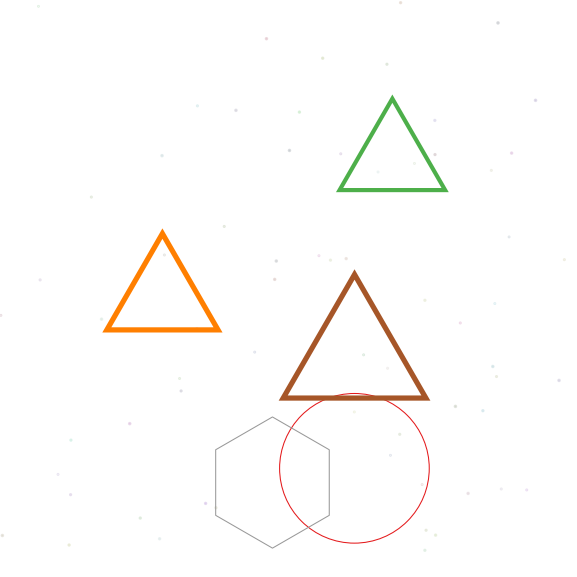[{"shape": "circle", "thickness": 0.5, "radius": 0.65, "center": [0.614, 0.188]}, {"shape": "triangle", "thickness": 2, "radius": 0.53, "center": [0.679, 0.723]}, {"shape": "triangle", "thickness": 2.5, "radius": 0.56, "center": [0.281, 0.483]}, {"shape": "triangle", "thickness": 2.5, "radius": 0.71, "center": [0.614, 0.381]}, {"shape": "hexagon", "thickness": 0.5, "radius": 0.57, "center": [0.472, 0.164]}]